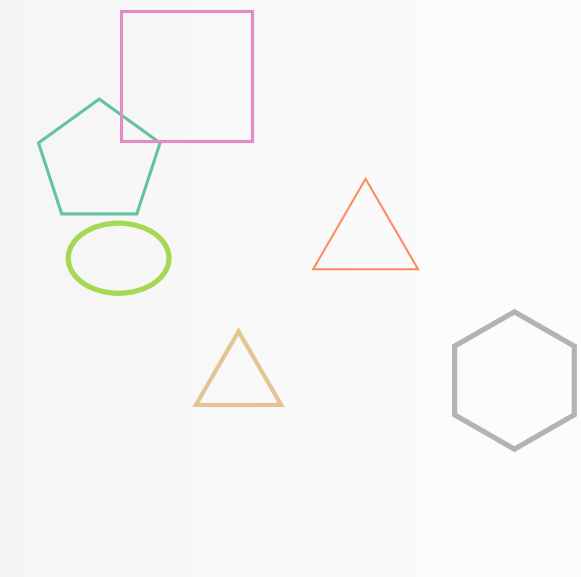[{"shape": "pentagon", "thickness": 1.5, "radius": 0.55, "center": [0.171, 0.718]}, {"shape": "triangle", "thickness": 1, "radius": 0.52, "center": [0.629, 0.585]}, {"shape": "square", "thickness": 1.5, "radius": 0.56, "center": [0.32, 0.868]}, {"shape": "oval", "thickness": 2.5, "radius": 0.43, "center": [0.204, 0.552]}, {"shape": "triangle", "thickness": 2, "radius": 0.42, "center": [0.41, 0.34]}, {"shape": "hexagon", "thickness": 2.5, "radius": 0.59, "center": [0.885, 0.34]}]